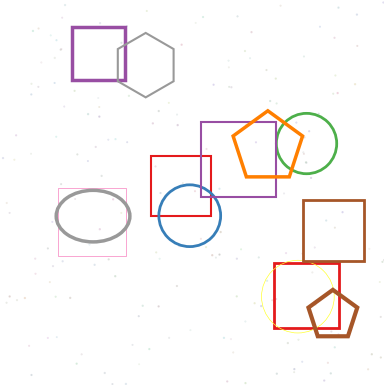[{"shape": "square", "thickness": 1.5, "radius": 0.39, "center": [0.47, 0.518]}, {"shape": "square", "thickness": 2, "radius": 0.42, "center": [0.796, 0.233]}, {"shape": "circle", "thickness": 2, "radius": 0.4, "center": [0.493, 0.44]}, {"shape": "circle", "thickness": 2, "radius": 0.39, "center": [0.796, 0.627]}, {"shape": "square", "thickness": 1.5, "radius": 0.49, "center": [0.619, 0.586]}, {"shape": "square", "thickness": 2.5, "radius": 0.34, "center": [0.257, 0.861]}, {"shape": "pentagon", "thickness": 2.5, "radius": 0.47, "center": [0.696, 0.617]}, {"shape": "circle", "thickness": 0.5, "radius": 0.47, "center": [0.774, 0.23]}, {"shape": "pentagon", "thickness": 3, "radius": 0.33, "center": [0.865, 0.18]}, {"shape": "square", "thickness": 2, "radius": 0.4, "center": [0.867, 0.402]}, {"shape": "square", "thickness": 0.5, "radius": 0.44, "center": [0.239, 0.423]}, {"shape": "oval", "thickness": 2.5, "radius": 0.48, "center": [0.242, 0.439]}, {"shape": "hexagon", "thickness": 1.5, "radius": 0.42, "center": [0.378, 0.831]}]